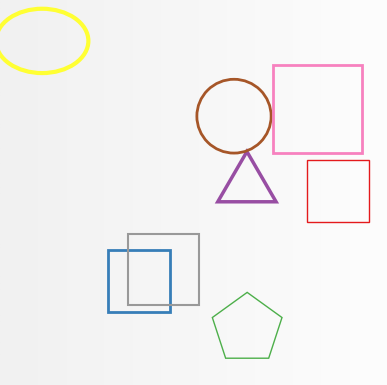[{"shape": "square", "thickness": 1, "radius": 0.4, "center": [0.873, 0.503]}, {"shape": "square", "thickness": 2, "radius": 0.4, "center": [0.358, 0.27]}, {"shape": "pentagon", "thickness": 1, "radius": 0.47, "center": [0.638, 0.146]}, {"shape": "triangle", "thickness": 2.5, "radius": 0.43, "center": [0.637, 0.519]}, {"shape": "oval", "thickness": 3, "radius": 0.6, "center": [0.109, 0.894]}, {"shape": "circle", "thickness": 2, "radius": 0.48, "center": [0.604, 0.698]}, {"shape": "square", "thickness": 2, "radius": 0.57, "center": [0.82, 0.716]}, {"shape": "square", "thickness": 1.5, "radius": 0.46, "center": [0.422, 0.3]}]